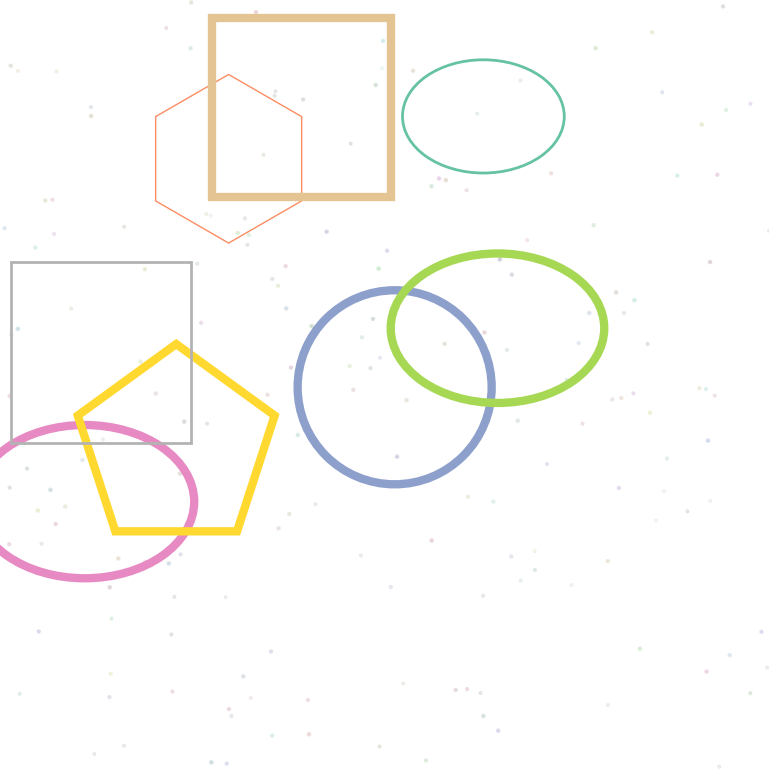[{"shape": "oval", "thickness": 1, "radius": 0.53, "center": [0.628, 0.849]}, {"shape": "hexagon", "thickness": 0.5, "radius": 0.55, "center": [0.297, 0.794]}, {"shape": "circle", "thickness": 3, "radius": 0.63, "center": [0.513, 0.497]}, {"shape": "oval", "thickness": 3, "radius": 0.71, "center": [0.11, 0.349]}, {"shape": "oval", "thickness": 3, "radius": 0.69, "center": [0.646, 0.574]}, {"shape": "pentagon", "thickness": 3, "radius": 0.67, "center": [0.229, 0.419]}, {"shape": "square", "thickness": 3, "radius": 0.58, "center": [0.392, 0.86]}, {"shape": "square", "thickness": 1, "radius": 0.59, "center": [0.131, 0.542]}]